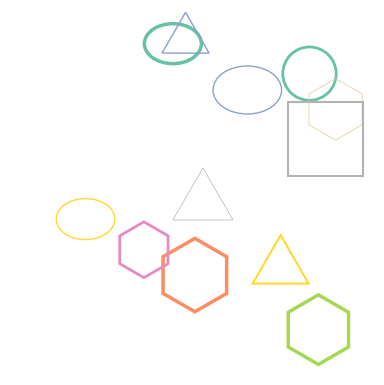[{"shape": "circle", "thickness": 2, "radius": 0.35, "center": [0.804, 0.809]}, {"shape": "oval", "thickness": 2.5, "radius": 0.37, "center": [0.449, 0.887]}, {"shape": "hexagon", "thickness": 2.5, "radius": 0.48, "center": [0.506, 0.286]}, {"shape": "triangle", "thickness": 1, "radius": 0.35, "center": [0.482, 0.897]}, {"shape": "oval", "thickness": 1, "radius": 0.45, "center": [0.642, 0.766]}, {"shape": "hexagon", "thickness": 2, "radius": 0.36, "center": [0.374, 0.351]}, {"shape": "hexagon", "thickness": 2.5, "radius": 0.45, "center": [0.827, 0.144]}, {"shape": "triangle", "thickness": 1.5, "radius": 0.42, "center": [0.729, 0.305]}, {"shape": "oval", "thickness": 1, "radius": 0.38, "center": [0.222, 0.431]}, {"shape": "hexagon", "thickness": 0.5, "radius": 0.4, "center": [0.872, 0.716]}, {"shape": "square", "thickness": 1.5, "radius": 0.49, "center": [0.845, 0.639]}, {"shape": "triangle", "thickness": 0.5, "radius": 0.45, "center": [0.527, 0.474]}]